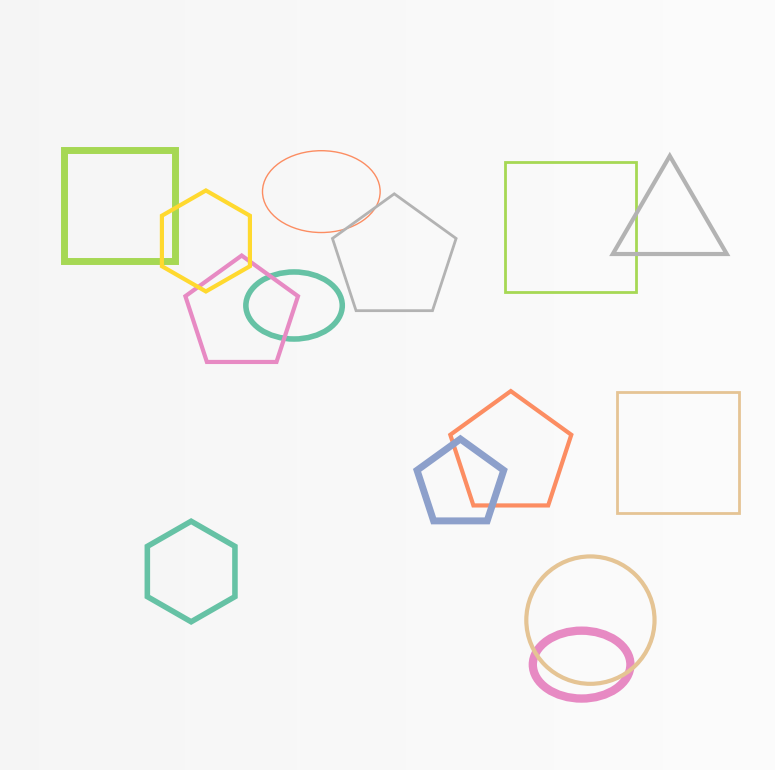[{"shape": "oval", "thickness": 2, "radius": 0.31, "center": [0.379, 0.603]}, {"shape": "hexagon", "thickness": 2, "radius": 0.33, "center": [0.247, 0.258]}, {"shape": "pentagon", "thickness": 1.5, "radius": 0.41, "center": [0.659, 0.41]}, {"shape": "oval", "thickness": 0.5, "radius": 0.38, "center": [0.415, 0.751]}, {"shape": "pentagon", "thickness": 2.5, "radius": 0.29, "center": [0.594, 0.371]}, {"shape": "oval", "thickness": 3, "radius": 0.31, "center": [0.75, 0.137]}, {"shape": "pentagon", "thickness": 1.5, "radius": 0.38, "center": [0.312, 0.592]}, {"shape": "square", "thickness": 2.5, "radius": 0.36, "center": [0.154, 0.733]}, {"shape": "square", "thickness": 1, "radius": 0.42, "center": [0.736, 0.705]}, {"shape": "hexagon", "thickness": 1.5, "radius": 0.33, "center": [0.266, 0.687]}, {"shape": "square", "thickness": 1, "radius": 0.39, "center": [0.875, 0.412]}, {"shape": "circle", "thickness": 1.5, "radius": 0.41, "center": [0.762, 0.195]}, {"shape": "pentagon", "thickness": 1, "radius": 0.42, "center": [0.509, 0.664]}, {"shape": "triangle", "thickness": 1.5, "radius": 0.42, "center": [0.864, 0.713]}]